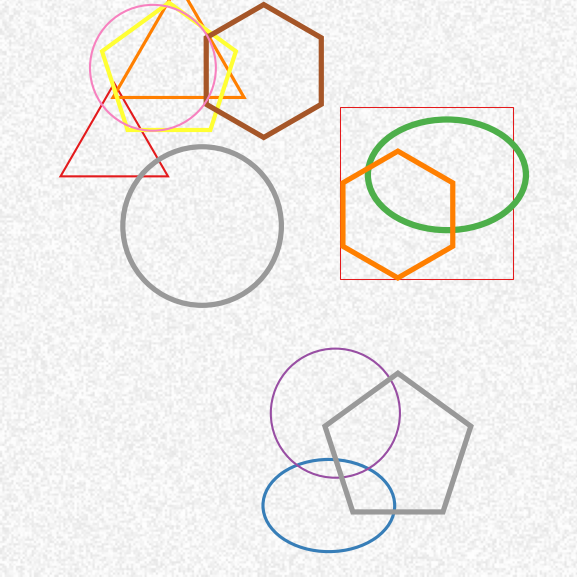[{"shape": "square", "thickness": 0.5, "radius": 0.75, "center": [0.739, 0.665]}, {"shape": "triangle", "thickness": 1, "radius": 0.54, "center": [0.198, 0.747]}, {"shape": "oval", "thickness": 1.5, "radius": 0.57, "center": [0.569, 0.124]}, {"shape": "oval", "thickness": 3, "radius": 0.68, "center": [0.774, 0.696]}, {"shape": "circle", "thickness": 1, "radius": 0.56, "center": [0.581, 0.284]}, {"shape": "triangle", "thickness": 1.5, "radius": 0.66, "center": [0.309, 0.896]}, {"shape": "hexagon", "thickness": 2.5, "radius": 0.55, "center": [0.689, 0.628]}, {"shape": "pentagon", "thickness": 2, "radius": 0.61, "center": [0.293, 0.873]}, {"shape": "hexagon", "thickness": 2.5, "radius": 0.58, "center": [0.457, 0.876]}, {"shape": "circle", "thickness": 1, "radius": 0.54, "center": [0.265, 0.882]}, {"shape": "pentagon", "thickness": 2.5, "radius": 0.66, "center": [0.689, 0.22]}, {"shape": "circle", "thickness": 2.5, "radius": 0.69, "center": [0.35, 0.608]}]